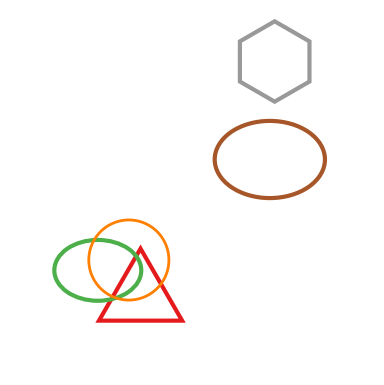[{"shape": "triangle", "thickness": 3, "radius": 0.62, "center": [0.365, 0.23]}, {"shape": "oval", "thickness": 3, "radius": 0.56, "center": [0.254, 0.298]}, {"shape": "circle", "thickness": 2, "radius": 0.52, "center": [0.335, 0.325]}, {"shape": "oval", "thickness": 3, "radius": 0.72, "center": [0.701, 0.586]}, {"shape": "hexagon", "thickness": 3, "radius": 0.52, "center": [0.713, 0.84]}]